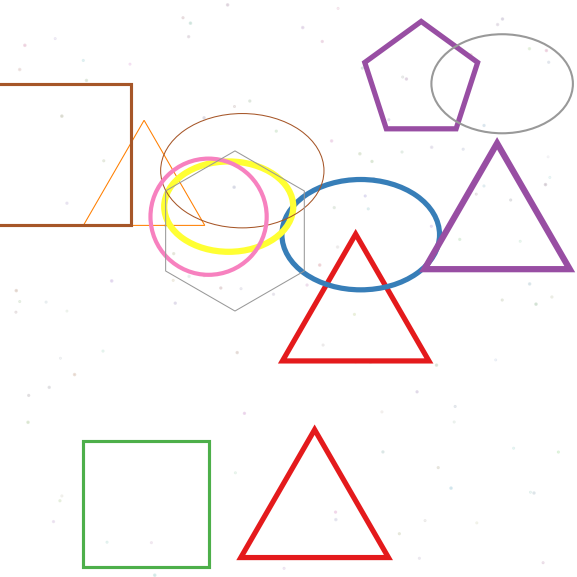[{"shape": "triangle", "thickness": 2.5, "radius": 0.73, "center": [0.616, 0.447]}, {"shape": "triangle", "thickness": 2.5, "radius": 0.74, "center": [0.545, 0.107]}, {"shape": "oval", "thickness": 2.5, "radius": 0.68, "center": [0.625, 0.593]}, {"shape": "square", "thickness": 1.5, "radius": 0.55, "center": [0.253, 0.126]}, {"shape": "triangle", "thickness": 3, "radius": 0.73, "center": [0.861, 0.606]}, {"shape": "pentagon", "thickness": 2.5, "radius": 0.51, "center": [0.729, 0.859]}, {"shape": "triangle", "thickness": 0.5, "radius": 0.61, "center": [0.25, 0.67]}, {"shape": "oval", "thickness": 3, "radius": 0.56, "center": [0.396, 0.641]}, {"shape": "oval", "thickness": 0.5, "radius": 0.71, "center": [0.42, 0.704]}, {"shape": "square", "thickness": 1.5, "radius": 0.61, "center": [0.105, 0.731]}, {"shape": "circle", "thickness": 2, "radius": 0.5, "center": [0.361, 0.624]}, {"shape": "hexagon", "thickness": 0.5, "radius": 0.69, "center": [0.407, 0.599]}, {"shape": "oval", "thickness": 1, "radius": 0.61, "center": [0.87, 0.854]}]